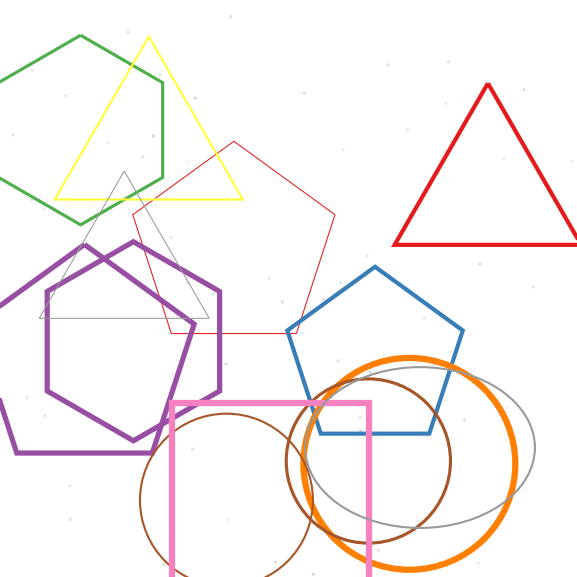[{"shape": "triangle", "thickness": 2, "radius": 0.93, "center": [0.845, 0.668]}, {"shape": "pentagon", "thickness": 0.5, "radius": 0.92, "center": [0.405, 0.57]}, {"shape": "pentagon", "thickness": 2, "radius": 0.8, "center": [0.649, 0.377]}, {"shape": "hexagon", "thickness": 1.5, "radius": 0.82, "center": [0.14, 0.774]}, {"shape": "hexagon", "thickness": 2.5, "radius": 0.86, "center": [0.231, 0.408]}, {"shape": "pentagon", "thickness": 2.5, "radius": 1.0, "center": [0.146, 0.376]}, {"shape": "circle", "thickness": 3, "radius": 0.92, "center": [0.709, 0.196]}, {"shape": "triangle", "thickness": 1, "radius": 0.94, "center": [0.258, 0.748]}, {"shape": "circle", "thickness": 1, "radius": 0.75, "center": [0.392, 0.133]}, {"shape": "circle", "thickness": 1.5, "radius": 0.71, "center": [0.638, 0.201]}, {"shape": "square", "thickness": 3, "radius": 0.86, "center": [0.468, 0.13]}, {"shape": "oval", "thickness": 1, "radius": 0.99, "center": [0.727, 0.224]}, {"shape": "triangle", "thickness": 0.5, "radius": 0.85, "center": [0.215, 0.533]}]